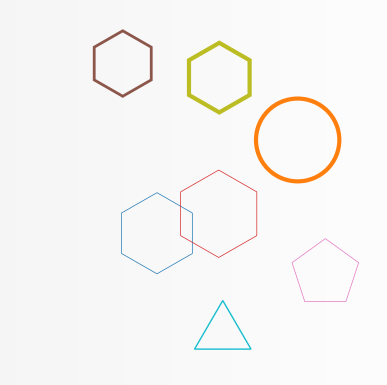[{"shape": "hexagon", "thickness": 0.5, "radius": 0.53, "center": [0.405, 0.394]}, {"shape": "circle", "thickness": 3, "radius": 0.54, "center": [0.768, 0.636]}, {"shape": "hexagon", "thickness": 0.5, "radius": 0.57, "center": [0.564, 0.445]}, {"shape": "hexagon", "thickness": 2, "radius": 0.42, "center": [0.317, 0.835]}, {"shape": "pentagon", "thickness": 0.5, "radius": 0.45, "center": [0.84, 0.29]}, {"shape": "hexagon", "thickness": 3, "radius": 0.45, "center": [0.566, 0.798]}, {"shape": "triangle", "thickness": 1, "radius": 0.42, "center": [0.575, 0.135]}]